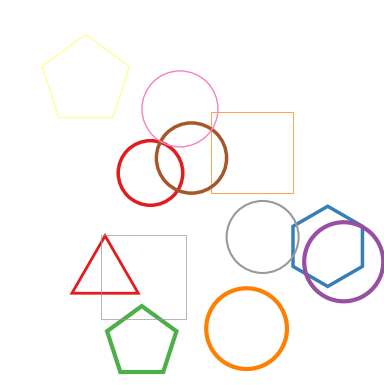[{"shape": "triangle", "thickness": 2, "radius": 0.5, "center": [0.273, 0.288]}, {"shape": "circle", "thickness": 2.5, "radius": 0.42, "center": [0.391, 0.551]}, {"shape": "hexagon", "thickness": 2.5, "radius": 0.52, "center": [0.851, 0.36]}, {"shape": "pentagon", "thickness": 3, "radius": 0.47, "center": [0.368, 0.11]}, {"shape": "circle", "thickness": 3, "radius": 0.51, "center": [0.893, 0.32]}, {"shape": "square", "thickness": 0.5, "radius": 0.53, "center": [0.654, 0.604]}, {"shape": "circle", "thickness": 3, "radius": 0.52, "center": [0.641, 0.146]}, {"shape": "pentagon", "thickness": 0.5, "radius": 0.6, "center": [0.223, 0.791]}, {"shape": "circle", "thickness": 2.5, "radius": 0.46, "center": [0.497, 0.59]}, {"shape": "circle", "thickness": 1, "radius": 0.49, "center": [0.467, 0.717]}, {"shape": "square", "thickness": 0.5, "radius": 0.55, "center": [0.372, 0.28]}, {"shape": "circle", "thickness": 1.5, "radius": 0.47, "center": [0.682, 0.385]}]